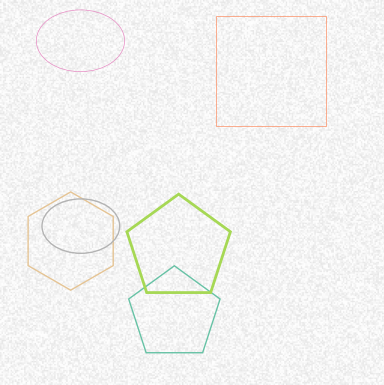[{"shape": "pentagon", "thickness": 1, "radius": 0.62, "center": [0.453, 0.185]}, {"shape": "square", "thickness": 0.5, "radius": 0.72, "center": [0.704, 0.816]}, {"shape": "oval", "thickness": 0.5, "radius": 0.57, "center": [0.209, 0.894]}, {"shape": "pentagon", "thickness": 2, "radius": 0.71, "center": [0.464, 0.354]}, {"shape": "hexagon", "thickness": 1, "radius": 0.64, "center": [0.184, 0.374]}, {"shape": "oval", "thickness": 1, "radius": 0.5, "center": [0.21, 0.413]}]